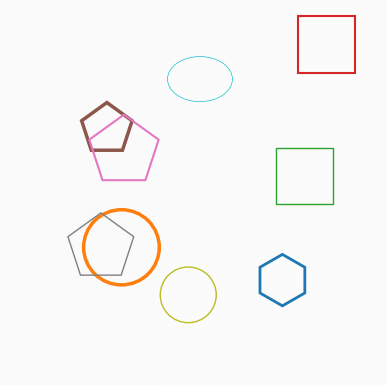[{"shape": "hexagon", "thickness": 2, "radius": 0.33, "center": [0.729, 0.272]}, {"shape": "circle", "thickness": 2.5, "radius": 0.49, "center": [0.313, 0.358]}, {"shape": "square", "thickness": 1, "radius": 0.37, "center": [0.786, 0.543]}, {"shape": "square", "thickness": 1.5, "radius": 0.37, "center": [0.843, 0.885]}, {"shape": "pentagon", "thickness": 2.5, "radius": 0.34, "center": [0.276, 0.665]}, {"shape": "pentagon", "thickness": 1.5, "radius": 0.47, "center": [0.32, 0.608]}, {"shape": "pentagon", "thickness": 1, "radius": 0.45, "center": [0.26, 0.358]}, {"shape": "circle", "thickness": 1, "radius": 0.36, "center": [0.486, 0.234]}, {"shape": "oval", "thickness": 0.5, "radius": 0.42, "center": [0.516, 0.795]}]